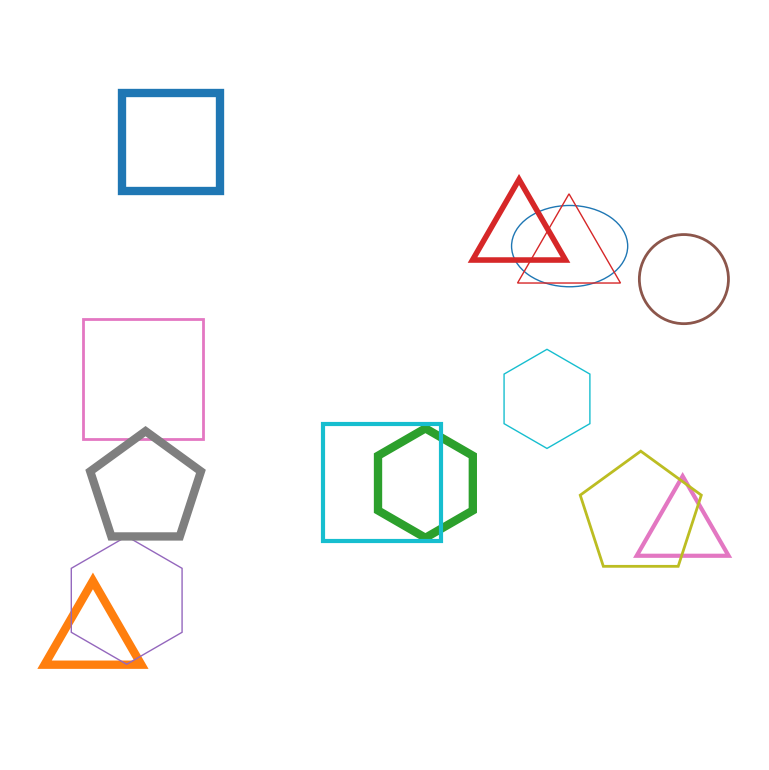[{"shape": "oval", "thickness": 0.5, "radius": 0.38, "center": [0.74, 0.68]}, {"shape": "square", "thickness": 3, "radius": 0.32, "center": [0.222, 0.816]}, {"shape": "triangle", "thickness": 3, "radius": 0.36, "center": [0.121, 0.173]}, {"shape": "hexagon", "thickness": 3, "radius": 0.36, "center": [0.552, 0.373]}, {"shape": "triangle", "thickness": 0.5, "radius": 0.39, "center": [0.739, 0.671]}, {"shape": "triangle", "thickness": 2, "radius": 0.35, "center": [0.674, 0.697]}, {"shape": "hexagon", "thickness": 0.5, "radius": 0.42, "center": [0.165, 0.22]}, {"shape": "circle", "thickness": 1, "radius": 0.29, "center": [0.888, 0.638]}, {"shape": "square", "thickness": 1, "radius": 0.39, "center": [0.186, 0.508]}, {"shape": "triangle", "thickness": 1.5, "radius": 0.34, "center": [0.887, 0.313]}, {"shape": "pentagon", "thickness": 3, "radius": 0.38, "center": [0.189, 0.364]}, {"shape": "pentagon", "thickness": 1, "radius": 0.41, "center": [0.832, 0.331]}, {"shape": "square", "thickness": 1.5, "radius": 0.38, "center": [0.496, 0.373]}, {"shape": "hexagon", "thickness": 0.5, "radius": 0.32, "center": [0.71, 0.482]}]